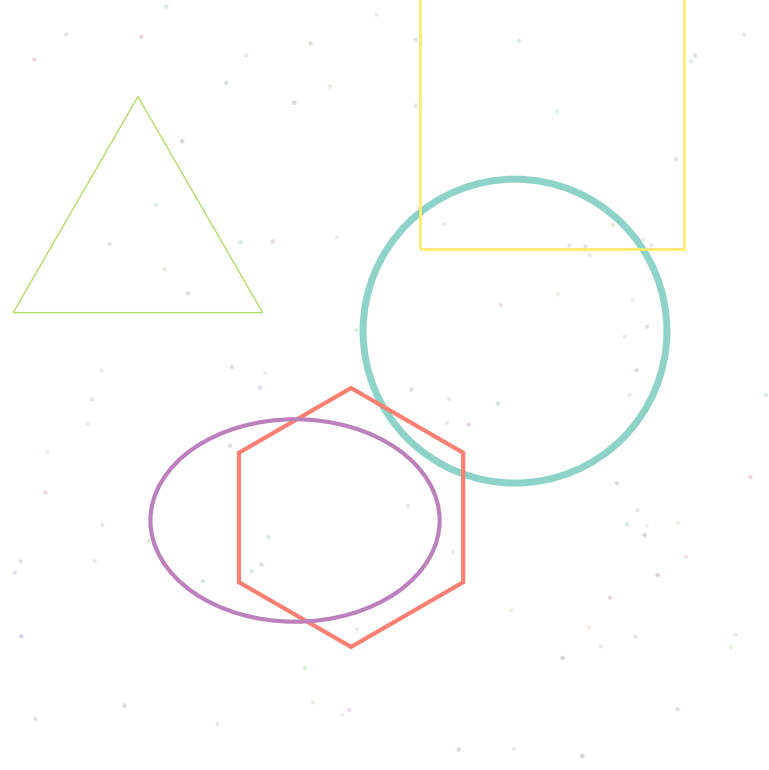[{"shape": "circle", "thickness": 2.5, "radius": 0.99, "center": [0.669, 0.57]}, {"shape": "hexagon", "thickness": 1.5, "radius": 0.84, "center": [0.456, 0.328]}, {"shape": "triangle", "thickness": 0.5, "radius": 0.94, "center": [0.179, 0.687]}, {"shape": "oval", "thickness": 1.5, "radius": 0.94, "center": [0.383, 0.324]}, {"shape": "square", "thickness": 1, "radius": 0.86, "center": [0.717, 0.848]}]